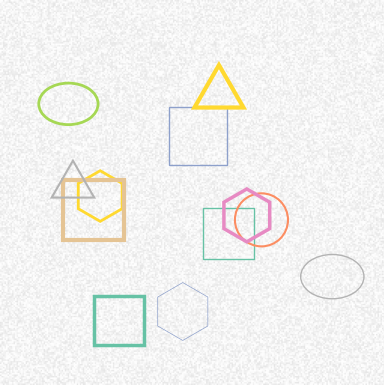[{"shape": "square", "thickness": 1, "radius": 0.33, "center": [0.593, 0.394]}, {"shape": "square", "thickness": 2.5, "radius": 0.32, "center": [0.309, 0.168]}, {"shape": "circle", "thickness": 1.5, "radius": 0.34, "center": [0.679, 0.429]}, {"shape": "square", "thickness": 1, "radius": 0.37, "center": [0.514, 0.647]}, {"shape": "hexagon", "thickness": 0.5, "radius": 0.38, "center": [0.475, 0.191]}, {"shape": "hexagon", "thickness": 2.5, "radius": 0.34, "center": [0.641, 0.44]}, {"shape": "oval", "thickness": 2, "radius": 0.39, "center": [0.178, 0.73]}, {"shape": "hexagon", "thickness": 2, "radius": 0.33, "center": [0.26, 0.491]}, {"shape": "triangle", "thickness": 3, "radius": 0.37, "center": [0.569, 0.757]}, {"shape": "square", "thickness": 3, "radius": 0.4, "center": [0.243, 0.454]}, {"shape": "triangle", "thickness": 1.5, "radius": 0.32, "center": [0.189, 0.519]}, {"shape": "oval", "thickness": 1, "radius": 0.41, "center": [0.863, 0.282]}]